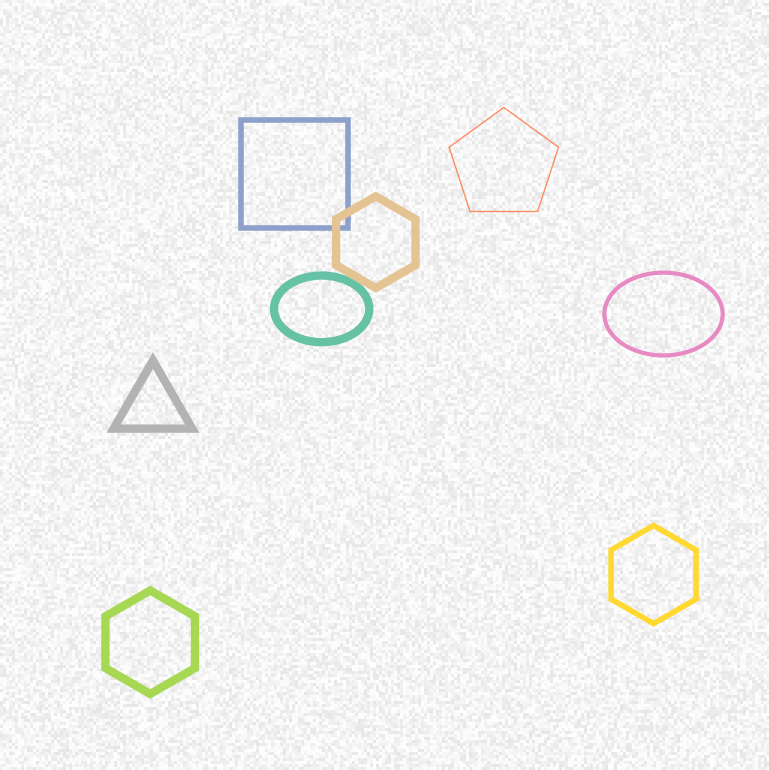[{"shape": "oval", "thickness": 3, "radius": 0.31, "center": [0.418, 0.599]}, {"shape": "pentagon", "thickness": 0.5, "radius": 0.37, "center": [0.654, 0.786]}, {"shape": "square", "thickness": 2, "radius": 0.35, "center": [0.382, 0.774]}, {"shape": "oval", "thickness": 1.5, "radius": 0.38, "center": [0.862, 0.592]}, {"shape": "hexagon", "thickness": 3, "radius": 0.34, "center": [0.195, 0.166]}, {"shape": "hexagon", "thickness": 2, "radius": 0.32, "center": [0.849, 0.254]}, {"shape": "hexagon", "thickness": 3, "radius": 0.3, "center": [0.488, 0.686]}, {"shape": "triangle", "thickness": 3, "radius": 0.29, "center": [0.199, 0.473]}]